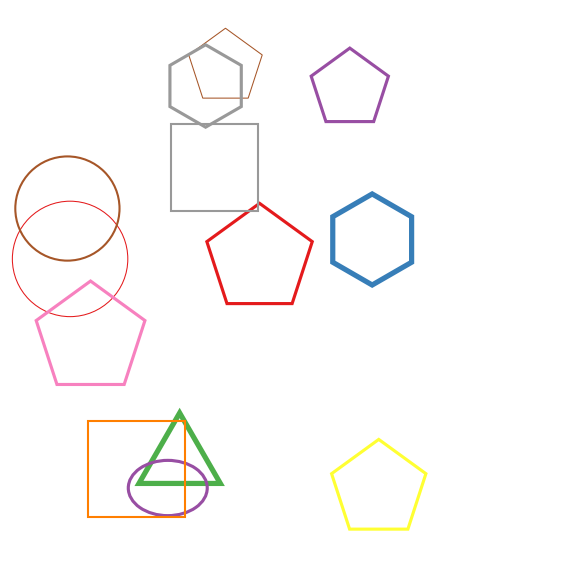[{"shape": "pentagon", "thickness": 1.5, "radius": 0.48, "center": [0.449, 0.551]}, {"shape": "circle", "thickness": 0.5, "radius": 0.5, "center": [0.121, 0.551]}, {"shape": "hexagon", "thickness": 2.5, "radius": 0.39, "center": [0.644, 0.584]}, {"shape": "triangle", "thickness": 2.5, "radius": 0.41, "center": [0.311, 0.203]}, {"shape": "oval", "thickness": 1.5, "radius": 0.34, "center": [0.291, 0.154]}, {"shape": "pentagon", "thickness": 1.5, "radius": 0.35, "center": [0.606, 0.846]}, {"shape": "square", "thickness": 1, "radius": 0.42, "center": [0.236, 0.187]}, {"shape": "pentagon", "thickness": 1.5, "radius": 0.43, "center": [0.656, 0.152]}, {"shape": "pentagon", "thickness": 0.5, "radius": 0.33, "center": [0.39, 0.883]}, {"shape": "circle", "thickness": 1, "radius": 0.45, "center": [0.117, 0.638]}, {"shape": "pentagon", "thickness": 1.5, "radius": 0.5, "center": [0.157, 0.413]}, {"shape": "square", "thickness": 1, "radius": 0.38, "center": [0.372, 0.71]}, {"shape": "hexagon", "thickness": 1.5, "radius": 0.36, "center": [0.356, 0.85]}]